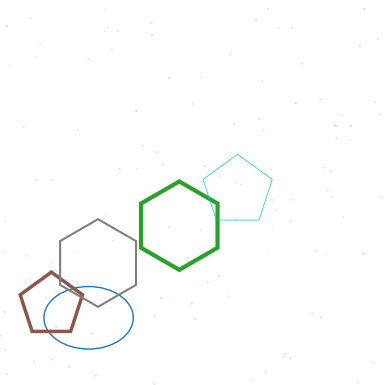[{"shape": "oval", "thickness": 1, "radius": 0.58, "center": [0.23, 0.175]}, {"shape": "hexagon", "thickness": 3, "radius": 0.57, "center": [0.466, 0.414]}, {"shape": "pentagon", "thickness": 2.5, "radius": 0.43, "center": [0.133, 0.208]}, {"shape": "hexagon", "thickness": 1.5, "radius": 0.57, "center": [0.255, 0.317]}, {"shape": "pentagon", "thickness": 0.5, "radius": 0.47, "center": [0.617, 0.505]}]